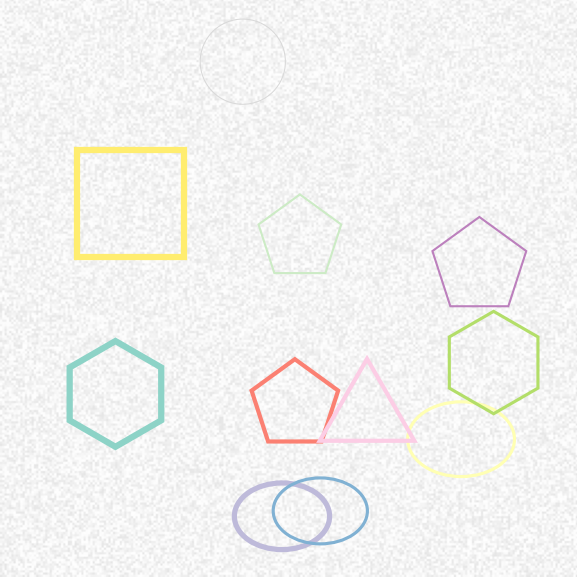[{"shape": "hexagon", "thickness": 3, "radius": 0.46, "center": [0.2, 0.317]}, {"shape": "oval", "thickness": 1.5, "radius": 0.46, "center": [0.798, 0.239]}, {"shape": "oval", "thickness": 2.5, "radius": 0.41, "center": [0.488, 0.105]}, {"shape": "pentagon", "thickness": 2, "radius": 0.39, "center": [0.511, 0.298]}, {"shape": "oval", "thickness": 1.5, "radius": 0.41, "center": [0.555, 0.114]}, {"shape": "hexagon", "thickness": 1.5, "radius": 0.44, "center": [0.855, 0.371]}, {"shape": "triangle", "thickness": 2, "radius": 0.47, "center": [0.636, 0.283]}, {"shape": "circle", "thickness": 0.5, "radius": 0.37, "center": [0.42, 0.892]}, {"shape": "pentagon", "thickness": 1, "radius": 0.43, "center": [0.83, 0.538]}, {"shape": "pentagon", "thickness": 1, "radius": 0.38, "center": [0.519, 0.587]}, {"shape": "square", "thickness": 3, "radius": 0.46, "center": [0.225, 0.646]}]